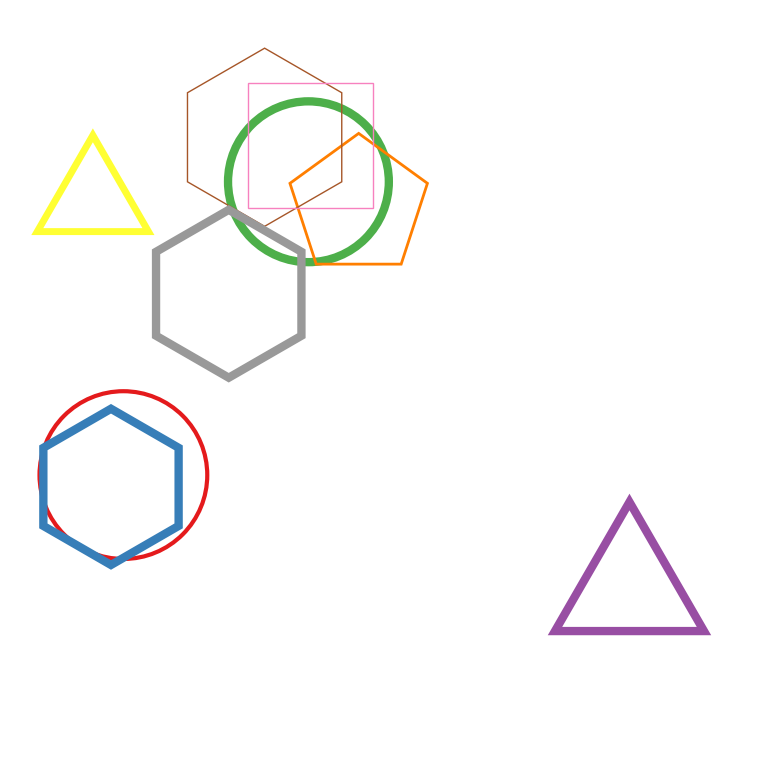[{"shape": "circle", "thickness": 1.5, "radius": 0.54, "center": [0.16, 0.383]}, {"shape": "hexagon", "thickness": 3, "radius": 0.51, "center": [0.144, 0.368]}, {"shape": "circle", "thickness": 3, "radius": 0.52, "center": [0.401, 0.764]}, {"shape": "triangle", "thickness": 3, "radius": 0.56, "center": [0.818, 0.236]}, {"shape": "pentagon", "thickness": 1, "radius": 0.47, "center": [0.466, 0.733]}, {"shape": "triangle", "thickness": 2.5, "radius": 0.42, "center": [0.121, 0.741]}, {"shape": "hexagon", "thickness": 0.5, "radius": 0.58, "center": [0.344, 0.822]}, {"shape": "square", "thickness": 0.5, "radius": 0.41, "center": [0.404, 0.811]}, {"shape": "hexagon", "thickness": 3, "radius": 0.55, "center": [0.297, 0.618]}]